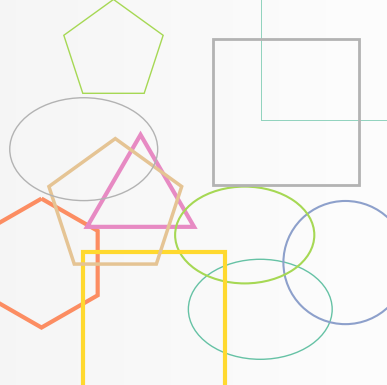[{"shape": "square", "thickness": 0.5, "radius": 0.84, "center": [0.84, 0.856]}, {"shape": "oval", "thickness": 1, "radius": 0.93, "center": [0.672, 0.197]}, {"shape": "hexagon", "thickness": 3, "radius": 0.84, "center": [0.107, 0.317]}, {"shape": "circle", "thickness": 1.5, "radius": 0.8, "center": [0.891, 0.318]}, {"shape": "triangle", "thickness": 3, "radius": 0.8, "center": [0.363, 0.491]}, {"shape": "oval", "thickness": 1.5, "radius": 0.9, "center": [0.632, 0.39]}, {"shape": "pentagon", "thickness": 1, "radius": 0.67, "center": [0.293, 0.867]}, {"shape": "square", "thickness": 3, "radius": 0.92, "center": [0.397, 0.163]}, {"shape": "pentagon", "thickness": 2.5, "radius": 0.9, "center": [0.298, 0.46]}, {"shape": "square", "thickness": 2, "radius": 0.94, "center": [0.738, 0.709]}, {"shape": "oval", "thickness": 1, "radius": 0.95, "center": [0.216, 0.613]}]